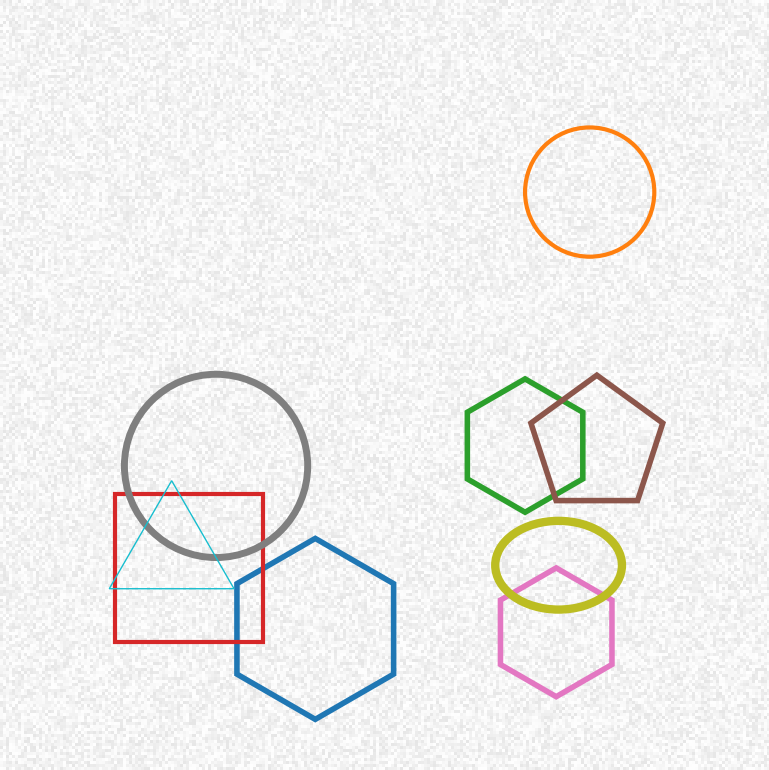[{"shape": "hexagon", "thickness": 2, "radius": 0.59, "center": [0.409, 0.183]}, {"shape": "circle", "thickness": 1.5, "radius": 0.42, "center": [0.766, 0.751]}, {"shape": "hexagon", "thickness": 2, "radius": 0.43, "center": [0.682, 0.421]}, {"shape": "square", "thickness": 1.5, "radius": 0.48, "center": [0.245, 0.262]}, {"shape": "pentagon", "thickness": 2, "radius": 0.45, "center": [0.775, 0.423]}, {"shape": "hexagon", "thickness": 2, "radius": 0.42, "center": [0.722, 0.179]}, {"shape": "circle", "thickness": 2.5, "radius": 0.6, "center": [0.281, 0.395]}, {"shape": "oval", "thickness": 3, "radius": 0.41, "center": [0.725, 0.266]}, {"shape": "triangle", "thickness": 0.5, "radius": 0.47, "center": [0.223, 0.282]}]